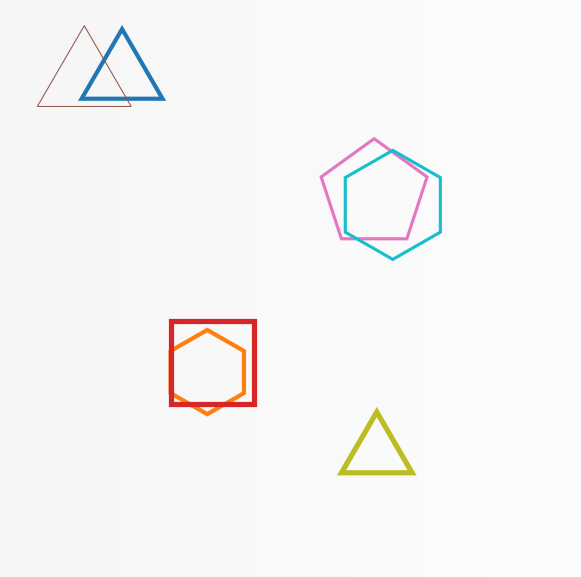[{"shape": "triangle", "thickness": 2, "radius": 0.4, "center": [0.21, 0.868]}, {"shape": "hexagon", "thickness": 2, "radius": 0.36, "center": [0.357, 0.355]}, {"shape": "square", "thickness": 2.5, "radius": 0.36, "center": [0.365, 0.372]}, {"shape": "triangle", "thickness": 0.5, "radius": 0.47, "center": [0.145, 0.861]}, {"shape": "pentagon", "thickness": 1.5, "radius": 0.48, "center": [0.644, 0.663]}, {"shape": "triangle", "thickness": 2.5, "radius": 0.35, "center": [0.648, 0.216]}, {"shape": "hexagon", "thickness": 1.5, "radius": 0.47, "center": [0.676, 0.644]}]